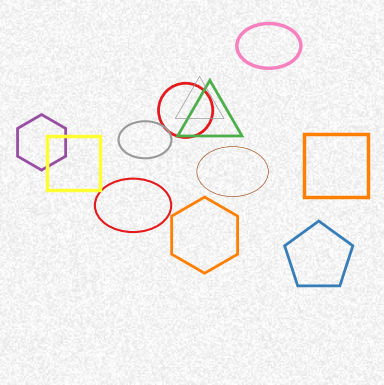[{"shape": "circle", "thickness": 2, "radius": 0.35, "center": [0.482, 0.713]}, {"shape": "oval", "thickness": 1.5, "radius": 0.5, "center": [0.346, 0.467]}, {"shape": "pentagon", "thickness": 2, "radius": 0.47, "center": [0.828, 0.333]}, {"shape": "triangle", "thickness": 2, "radius": 0.48, "center": [0.545, 0.695]}, {"shape": "hexagon", "thickness": 2, "radius": 0.36, "center": [0.108, 0.63]}, {"shape": "square", "thickness": 2.5, "radius": 0.41, "center": [0.873, 0.57]}, {"shape": "hexagon", "thickness": 2, "radius": 0.49, "center": [0.532, 0.389]}, {"shape": "square", "thickness": 2.5, "radius": 0.35, "center": [0.191, 0.576]}, {"shape": "oval", "thickness": 0.5, "radius": 0.46, "center": [0.604, 0.554]}, {"shape": "oval", "thickness": 2.5, "radius": 0.42, "center": [0.698, 0.881]}, {"shape": "triangle", "thickness": 0.5, "radius": 0.36, "center": [0.518, 0.729]}, {"shape": "oval", "thickness": 1.5, "radius": 0.34, "center": [0.377, 0.637]}]